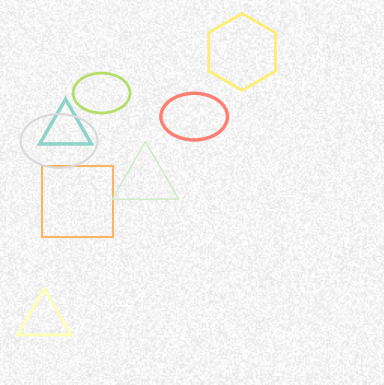[{"shape": "triangle", "thickness": 2.5, "radius": 0.39, "center": [0.17, 0.665]}, {"shape": "triangle", "thickness": 2, "radius": 0.4, "center": [0.115, 0.17]}, {"shape": "oval", "thickness": 2.5, "radius": 0.43, "center": [0.504, 0.697]}, {"shape": "square", "thickness": 1.5, "radius": 0.46, "center": [0.201, 0.476]}, {"shape": "oval", "thickness": 2, "radius": 0.37, "center": [0.264, 0.758]}, {"shape": "oval", "thickness": 1.5, "radius": 0.5, "center": [0.153, 0.634]}, {"shape": "triangle", "thickness": 1, "radius": 0.5, "center": [0.378, 0.533]}, {"shape": "hexagon", "thickness": 2, "radius": 0.5, "center": [0.629, 0.865]}]